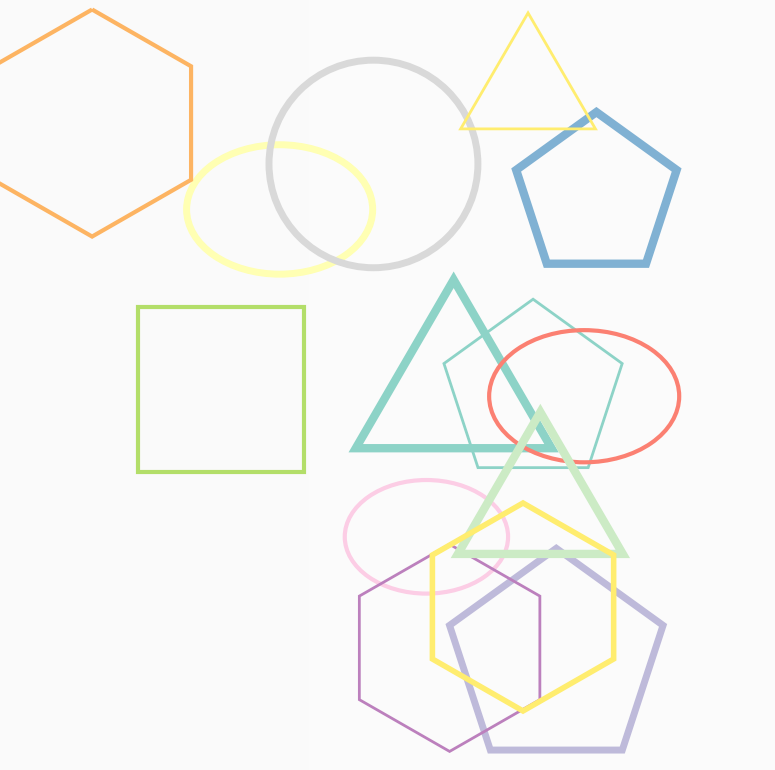[{"shape": "pentagon", "thickness": 1, "radius": 0.6, "center": [0.688, 0.49]}, {"shape": "triangle", "thickness": 3, "radius": 0.73, "center": [0.585, 0.491]}, {"shape": "oval", "thickness": 2.5, "radius": 0.6, "center": [0.361, 0.728]}, {"shape": "pentagon", "thickness": 2.5, "radius": 0.72, "center": [0.718, 0.143]}, {"shape": "oval", "thickness": 1.5, "radius": 0.61, "center": [0.754, 0.485]}, {"shape": "pentagon", "thickness": 3, "radius": 0.54, "center": [0.77, 0.746]}, {"shape": "hexagon", "thickness": 1.5, "radius": 0.74, "center": [0.119, 0.84]}, {"shape": "square", "thickness": 1.5, "radius": 0.53, "center": [0.285, 0.495]}, {"shape": "oval", "thickness": 1.5, "radius": 0.53, "center": [0.55, 0.303]}, {"shape": "circle", "thickness": 2.5, "radius": 0.67, "center": [0.482, 0.787]}, {"shape": "hexagon", "thickness": 1, "radius": 0.67, "center": [0.58, 0.159]}, {"shape": "triangle", "thickness": 3, "radius": 0.61, "center": [0.697, 0.342]}, {"shape": "triangle", "thickness": 1, "radius": 0.5, "center": [0.681, 0.883]}, {"shape": "hexagon", "thickness": 2, "radius": 0.68, "center": [0.675, 0.212]}]